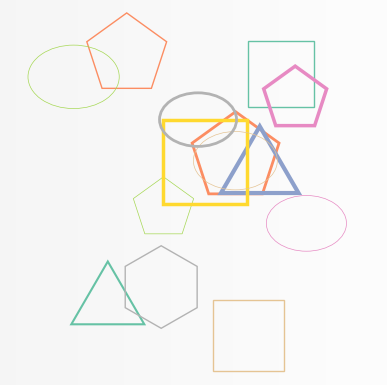[{"shape": "triangle", "thickness": 1.5, "radius": 0.54, "center": [0.278, 0.212]}, {"shape": "square", "thickness": 1, "radius": 0.43, "center": [0.726, 0.808]}, {"shape": "pentagon", "thickness": 1, "radius": 0.54, "center": [0.327, 0.858]}, {"shape": "pentagon", "thickness": 2, "radius": 0.59, "center": [0.608, 0.592]}, {"shape": "triangle", "thickness": 3, "radius": 0.58, "center": [0.67, 0.556]}, {"shape": "pentagon", "thickness": 2.5, "radius": 0.43, "center": [0.762, 0.743]}, {"shape": "oval", "thickness": 0.5, "radius": 0.52, "center": [0.791, 0.42]}, {"shape": "pentagon", "thickness": 0.5, "radius": 0.41, "center": [0.422, 0.459]}, {"shape": "oval", "thickness": 0.5, "radius": 0.59, "center": [0.19, 0.8]}, {"shape": "square", "thickness": 2.5, "radius": 0.54, "center": [0.53, 0.579]}, {"shape": "square", "thickness": 1, "radius": 0.46, "center": [0.641, 0.128]}, {"shape": "oval", "thickness": 0.5, "radius": 0.54, "center": [0.607, 0.583]}, {"shape": "oval", "thickness": 2, "radius": 0.5, "center": [0.511, 0.689]}, {"shape": "hexagon", "thickness": 1, "radius": 0.54, "center": [0.416, 0.254]}]